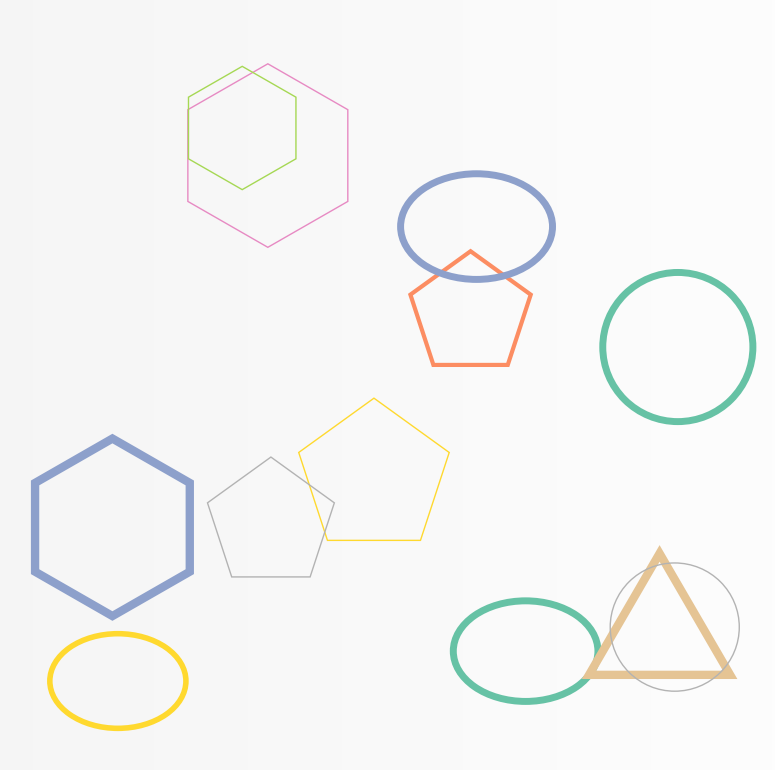[{"shape": "circle", "thickness": 2.5, "radius": 0.48, "center": [0.875, 0.549]}, {"shape": "oval", "thickness": 2.5, "radius": 0.47, "center": [0.678, 0.154]}, {"shape": "pentagon", "thickness": 1.5, "radius": 0.41, "center": [0.607, 0.592]}, {"shape": "oval", "thickness": 2.5, "radius": 0.49, "center": [0.615, 0.706]}, {"shape": "hexagon", "thickness": 3, "radius": 0.58, "center": [0.145, 0.315]}, {"shape": "hexagon", "thickness": 0.5, "radius": 0.6, "center": [0.346, 0.798]}, {"shape": "hexagon", "thickness": 0.5, "radius": 0.4, "center": [0.313, 0.834]}, {"shape": "pentagon", "thickness": 0.5, "radius": 0.51, "center": [0.483, 0.381]}, {"shape": "oval", "thickness": 2, "radius": 0.44, "center": [0.152, 0.116]}, {"shape": "triangle", "thickness": 3, "radius": 0.53, "center": [0.851, 0.176]}, {"shape": "pentagon", "thickness": 0.5, "radius": 0.43, "center": [0.35, 0.32]}, {"shape": "circle", "thickness": 0.5, "radius": 0.42, "center": [0.871, 0.186]}]